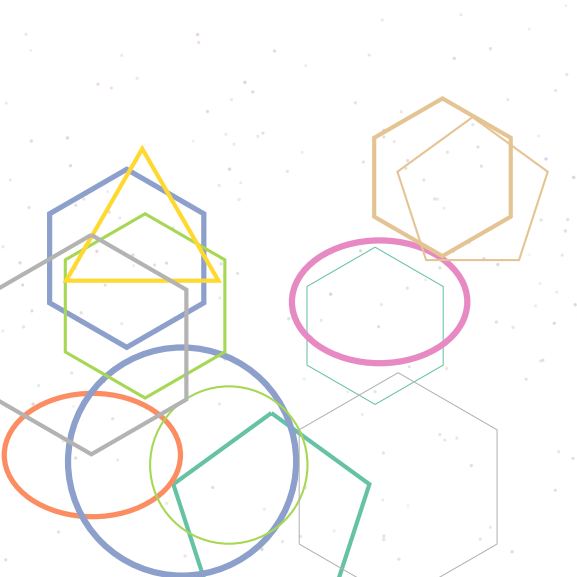[{"shape": "hexagon", "thickness": 0.5, "radius": 0.68, "center": [0.65, 0.435]}, {"shape": "pentagon", "thickness": 2, "radius": 0.89, "center": [0.47, 0.105]}, {"shape": "oval", "thickness": 2.5, "radius": 0.76, "center": [0.16, 0.211]}, {"shape": "hexagon", "thickness": 2.5, "radius": 0.77, "center": [0.219, 0.552]}, {"shape": "circle", "thickness": 3, "radius": 0.99, "center": [0.315, 0.2]}, {"shape": "oval", "thickness": 3, "radius": 0.76, "center": [0.657, 0.477]}, {"shape": "circle", "thickness": 1, "radius": 0.68, "center": [0.396, 0.194]}, {"shape": "hexagon", "thickness": 1.5, "radius": 0.8, "center": [0.251, 0.469]}, {"shape": "triangle", "thickness": 2, "radius": 0.76, "center": [0.246, 0.589]}, {"shape": "pentagon", "thickness": 1, "radius": 0.68, "center": [0.818, 0.659]}, {"shape": "hexagon", "thickness": 2, "radius": 0.68, "center": [0.766, 0.692]}, {"shape": "hexagon", "thickness": 0.5, "radius": 0.99, "center": [0.689, 0.156]}, {"shape": "hexagon", "thickness": 2, "radius": 0.95, "center": [0.158, 0.402]}]